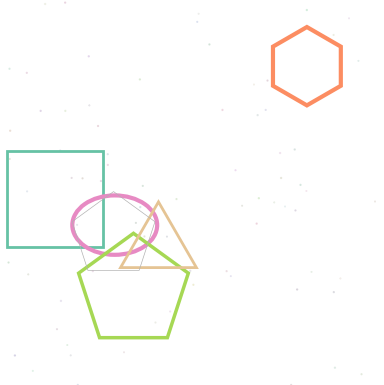[{"shape": "square", "thickness": 2, "radius": 0.62, "center": [0.144, 0.483]}, {"shape": "hexagon", "thickness": 3, "radius": 0.51, "center": [0.797, 0.828]}, {"shape": "oval", "thickness": 3, "radius": 0.55, "center": [0.298, 0.415]}, {"shape": "pentagon", "thickness": 2.5, "radius": 0.75, "center": [0.347, 0.244]}, {"shape": "triangle", "thickness": 2, "radius": 0.57, "center": [0.412, 0.362]}, {"shape": "pentagon", "thickness": 0.5, "radius": 0.57, "center": [0.295, 0.389]}]